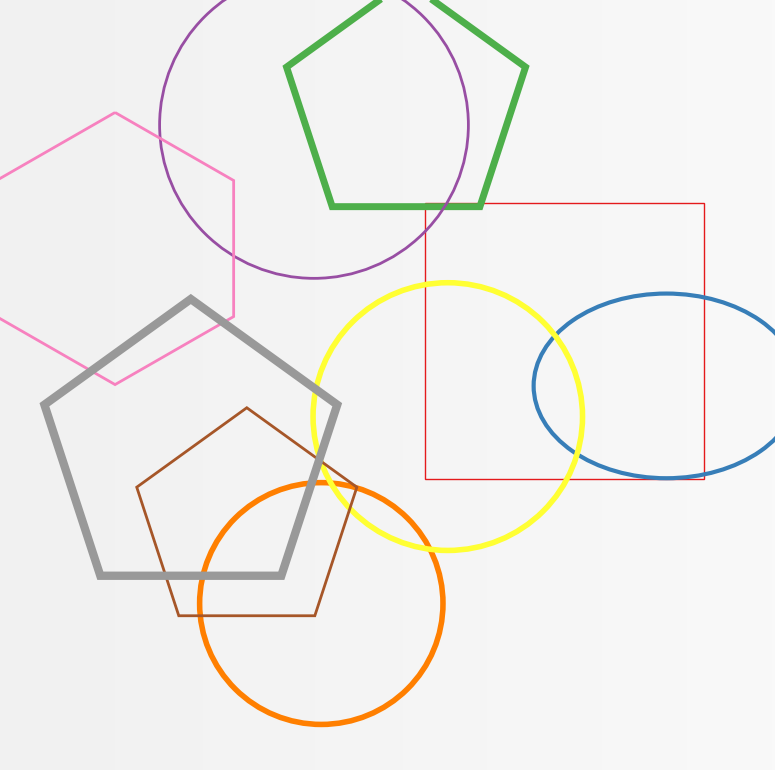[{"shape": "square", "thickness": 0.5, "radius": 0.9, "center": [0.728, 0.557]}, {"shape": "oval", "thickness": 1.5, "radius": 0.86, "center": [0.86, 0.499]}, {"shape": "pentagon", "thickness": 2.5, "radius": 0.81, "center": [0.524, 0.863]}, {"shape": "circle", "thickness": 1, "radius": 1.0, "center": [0.405, 0.838]}, {"shape": "circle", "thickness": 2, "radius": 0.79, "center": [0.415, 0.216]}, {"shape": "circle", "thickness": 2, "radius": 0.87, "center": [0.578, 0.459]}, {"shape": "pentagon", "thickness": 1, "radius": 0.75, "center": [0.318, 0.321]}, {"shape": "hexagon", "thickness": 1, "radius": 0.88, "center": [0.148, 0.677]}, {"shape": "pentagon", "thickness": 3, "radius": 0.99, "center": [0.246, 0.413]}]